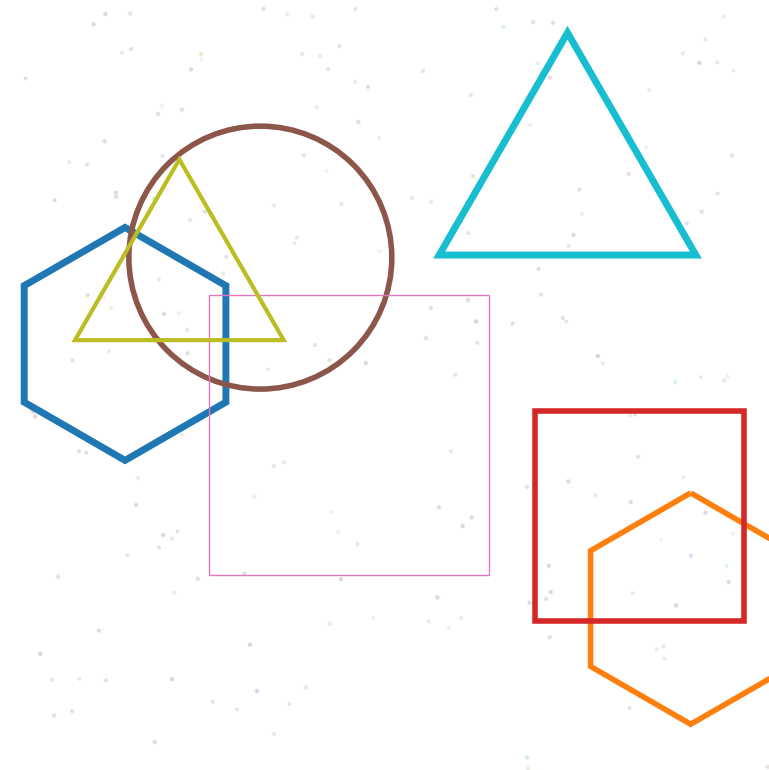[{"shape": "hexagon", "thickness": 2.5, "radius": 0.76, "center": [0.162, 0.553]}, {"shape": "hexagon", "thickness": 2, "radius": 0.75, "center": [0.897, 0.21]}, {"shape": "square", "thickness": 2, "radius": 0.68, "center": [0.83, 0.33]}, {"shape": "circle", "thickness": 2, "radius": 0.85, "center": [0.338, 0.665]}, {"shape": "square", "thickness": 0.5, "radius": 0.91, "center": [0.453, 0.435]}, {"shape": "triangle", "thickness": 1.5, "radius": 0.78, "center": [0.233, 0.637]}, {"shape": "triangle", "thickness": 2.5, "radius": 0.96, "center": [0.737, 0.765]}]